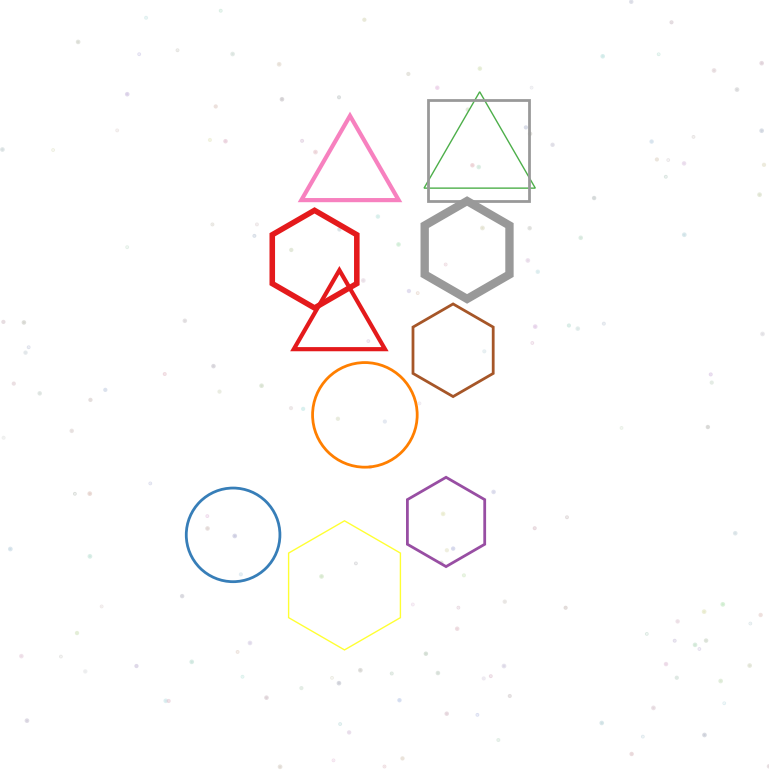[{"shape": "triangle", "thickness": 1.5, "radius": 0.34, "center": [0.441, 0.581]}, {"shape": "hexagon", "thickness": 2, "radius": 0.32, "center": [0.408, 0.663]}, {"shape": "circle", "thickness": 1, "radius": 0.3, "center": [0.303, 0.305]}, {"shape": "triangle", "thickness": 0.5, "radius": 0.42, "center": [0.623, 0.797]}, {"shape": "hexagon", "thickness": 1, "radius": 0.29, "center": [0.579, 0.322]}, {"shape": "circle", "thickness": 1, "radius": 0.34, "center": [0.474, 0.461]}, {"shape": "hexagon", "thickness": 0.5, "radius": 0.42, "center": [0.447, 0.24]}, {"shape": "hexagon", "thickness": 1, "radius": 0.3, "center": [0.588, 0.545]}, {"shape": "triangle", "thickness": 1.5, "radius": 0.36, "center": [0.455, 0.777]}, {"shape": "square", "thickness": 1, "radius": 0.33, "center": [0.621, 0.805]}, {"shape": "hexagon", "thickness": 3, "radius": 0.32, "center": [0.607, 0.675]}]